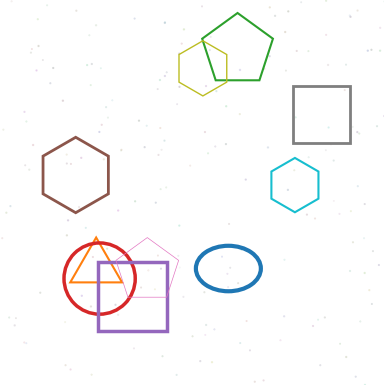[{"shape": "oval", "thickness": 3, "radius": 0.42, "center": [0.593, 0.303]}, {"shape": "triangle", "thickness": 1.5, "radius": 0.39, "center": [0.25, 0.305]}, {"shape": "pentagon", "thickness": 1.5, "radius": 0.48, "center": [0.617, 0.87]}, {"shape": "circle", "thickness": 2.5, "radius": 0.46, "center": [0.259, 0.276]}, {"shape": "square", "thickness": 2.5, "radius": 0.45, "center": [0.344, 0.23]}, {"shape": "hexagon", "thickness": 2, "radius": 0.49, "center": [0.197, 0.545]}, {"shape": "pentagon", "thickness": 0.5, "radius": 0.43, "center": [0.383, 0.297]}, {"shape": "square", "thickness": 2, "radius": 0.37, "center": [0.835, 0.703]}, {"shape": "hexagon", "thickness": 1, "radius": 0.36, "center": [0.527, 0.823]}, {"shape": "hexagon", "thickness": 1.5, "radius": 0.35, "center": [0.766, 0.519]}]